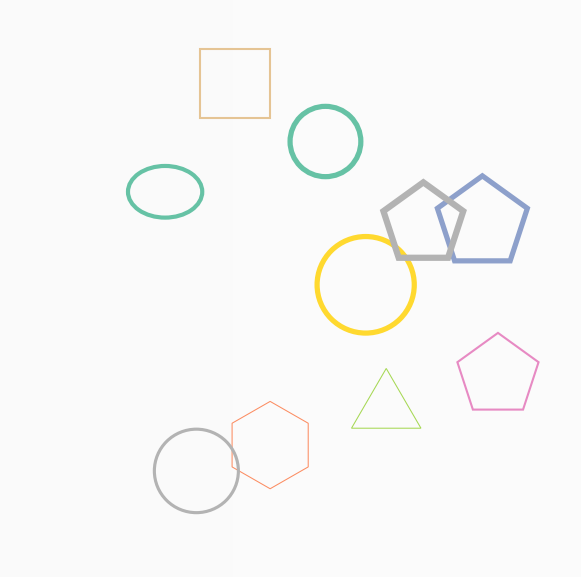[{"shape": "oval", "thickness": 2, "radius": 0.32, "center": [0.284, 0.667]}, {"shape": "circle", "thickness": 2.5, "radius": 0.3, "center": [0.56, 0.754]}, {"shape": "hexagon", "thickness": 0.5, "radius": 0.38, "center": [0.465, 0.228]}, {"shape": "pentagon", "thickness": 2.5, "radius": 0.41, "center": [0.83, 0.613]}, {"shape": "pentagon", "thickness": 1, "radius": 0.37, "center": [0.857, 0.349]}, {"shape": "triangle", "thickness": 0.5, "radius": 0.34, "center": [0.664, 0.292]}, {"shape": "circle", "thickness": 2.5, "radius": 0.42, "center": [0.629, 0.506]}, {"shape": "square", "thickness": 1, "radius": 0.3, "center": [0.404, 0.854]}, {"shape": "circle", "thickness": 1.5, "radius": 0.36, "center": [0.338, 0.184]}, {"shape": "pentagon", "thickness": 3, "radius": 0.36, "center": [0.728, 0.611]}]